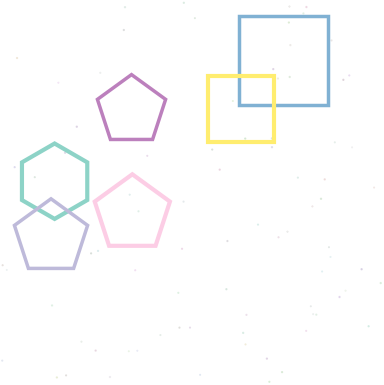[{"shape": "hexagon", "thickness": 3, "radius": 0.49, "center": [0.142, 0.529]}, {"shape": "pentagon", "thickness": 2.5, "radius": 0.5, "center": [0.133, 0.384]}, {"shape": "square", "thickness": 2.5, "radius": 0.58, "center": [0.735, 0.843]}, {"shape": "pentagon", "thickness": 3, "radius": 0.51, "center": [0.344, 0.445]}, {"shape": "pentagon", "thickness": 2.5, "radius": 0.47, "center": [0.342, 0.713]}, {"shape": "square", "thickness": 3, "radius": 0.42, "center": [0.626, 0.717]}]